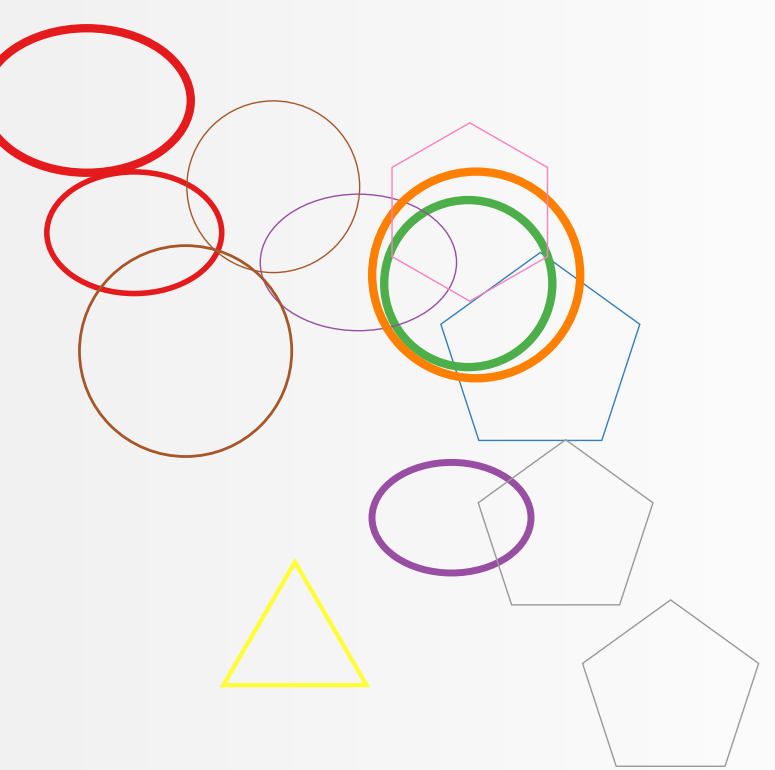[{"shape": "oval", "thickness": 3, "radius": 0.67, "center": [0.112, 0.87]}, {"shape": "oval", "thickness": 2, "radius": 0.56, "center": [0.173, 0.698]}, {"shape": "pentagon", "thickness": 0.5, "radius": 0.67, "center": [0.697, 0.537]}, {"shape": "circle", "thickness": 3, "radius": 0.54, "center": [0.604, 0.632]}, {"shape": "oval", "thickness": 2.5, "radius": 0.51, "center": [0.583, 0.328]}, {"shape": "oval", "thickness": 0.5, "radius": 0.63, "center": [0.462, 0.659]}, {"shape": "circle", "thickness": 3, "radius": 0.67, "center": [0.614, 0.643]}, {"shape": "triangle", "thickness": 1.5, "radius": 0.53, "center": [0.381, 0.164]}, {"shape": "circle", "thickness": 0.5, "radius": 0.56, "center": [0.353, 0.757]}, {"shape": "circle", "thickness": 1, "radius": 0.68, "center": [0.239, 0.544]}, {"shape": "hexagon", "thickness": 0.5, "radius": 0.58, "center": [0.606, 0.725]}, {"shape": "pentagon", "thickness": 0.5, "radius": 0.59, "center": [0.73, 0.31]}, {"shape": "pentagon", "thickness": 0.5, "radius": 0.6, "center": [0.865, 0.101]}]